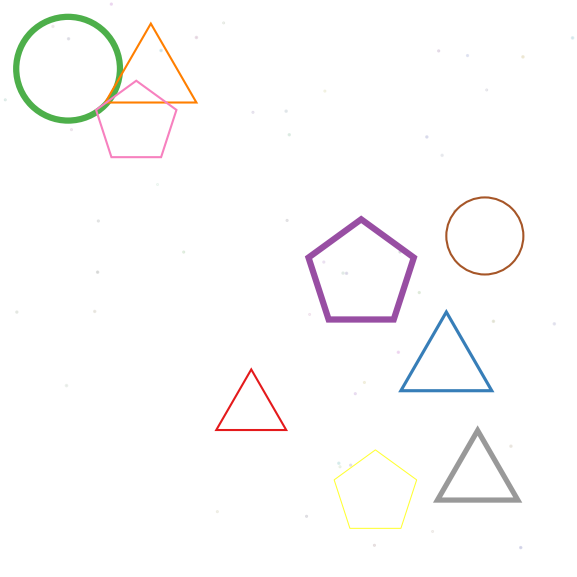[{"shape": "triangle", "thickness": 1, "radius": 0.35, "center": [0.435, 0.289]}, {"shape": "triangle", "thickness": 1.5, "radius": 0.45, "center": [0.773, 0.368]}, {"shape": "circle", "thickness": 3, "radius": 0.45, "center": [0.118, 0.88]}, {"shape": "pentagon", "thickness": 3, "radius": 0.48, "center": [0.625, 0.523]}, {"shape": "triangle", "thickness": 1, "radius": 0.46, "center": [0.261, 0.867]}, {"shape": "pentagon", "thickness": 0.5, "radius": 0.38, "center": [0.65, 0.145]}, {"shape": "circle", "thickness": 1, "radius": 0.33, "center": [0.84, 0.591]}, {"shape": "pentagon", "thickness": 1, "radius": 0.37, "center": [0.236, 0.786]}, {"shape": "triangle", "thickness": 2.5, "radius": 0.4, "center": [0.827, 0.173]}]